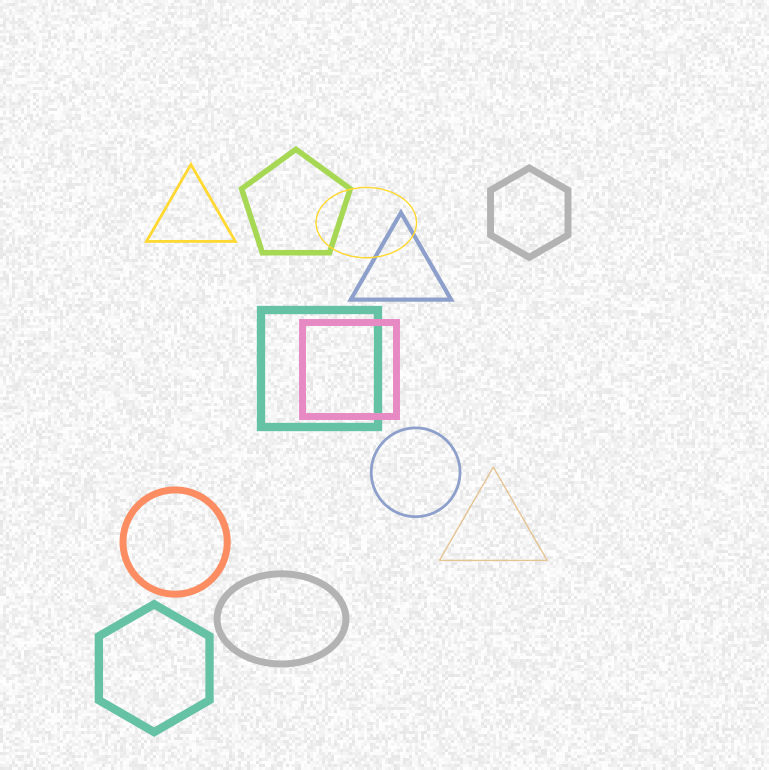[{"shape": "hexagon", "thickness": 3, "radius": 0.41, "center": [0.2, 0.132]}, {"shape": "square", "thickness": 3, "radius": 0.38, "center": [0.415, 0.521]}, {"shape": "circle", "thickness": 2.5, "radius": 0.34, "center": [0.227, 0.296]}, {"shape": "triangle", "thickness": 1.5, "radius": 0.38, "center": [0.521, 0.649]}, {"shape": "circle", "thickness": 1, "radius": 0.29, "center": [0.54, 0.387]}, {"shape": "square", "thickness": 2.5, "radius": 0.3, "center": [0.453, 0.52]}, {"shape": "pentagon", "thickness": 2, "radius": 0.37, "center": [0.384, 0.732]}, {"shape": "oval", "thickness": 0.5, "radius": 0.33, "center": [0.476, 0.711]}, {"shape": "triangle", "thickness": 1, "radius": 0.33, "center": [0.248, 0.72]}, {"shape": "triangle", "thickness": 0.5, "radius": 0.4, "center": [0.641, 0.313]}, {"shape": "hexagon", "thickness": 2.5, "radius": 0.29, "center": [0.687, 0.724]}, {"shape": "oval", "thickness": 2.5, "radius": 0.42, "center": [0.366, 0.196]}]